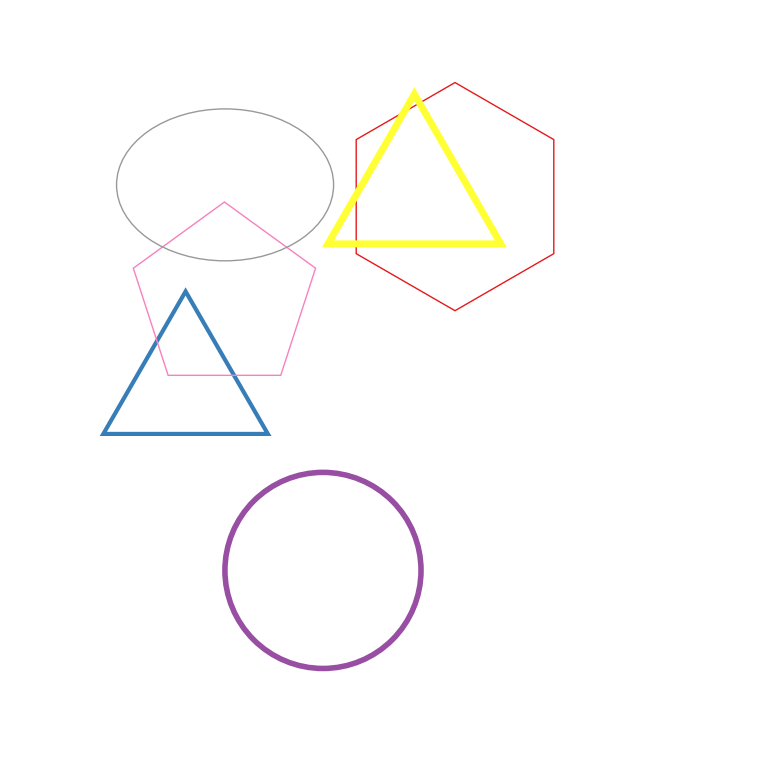[{"shape": "hexagon", "thickness": 0.5, "radius": 0.74, "center": [0.591, 0.745]}, {"shape": "triangle", "thickness": 1.5, "radius": 0.62, "center": [0.241, 0.498]}, {"shape": "circle", "thickness": 2, "radius": 0.64, "center": [0.419, 0.259]}, {"shape": "triangle", "thickness": 2.5, "radius": 0.65, "center": [0.538, 0.748]}, {"shape": "pentagon", "thickness": 0.5, "radius": 0.62, "center": [0.291, 0.613]}, {"shape": "oval", "thickness": 0.5, "radius": 0.7, "center": [0.292, 0.76]}]